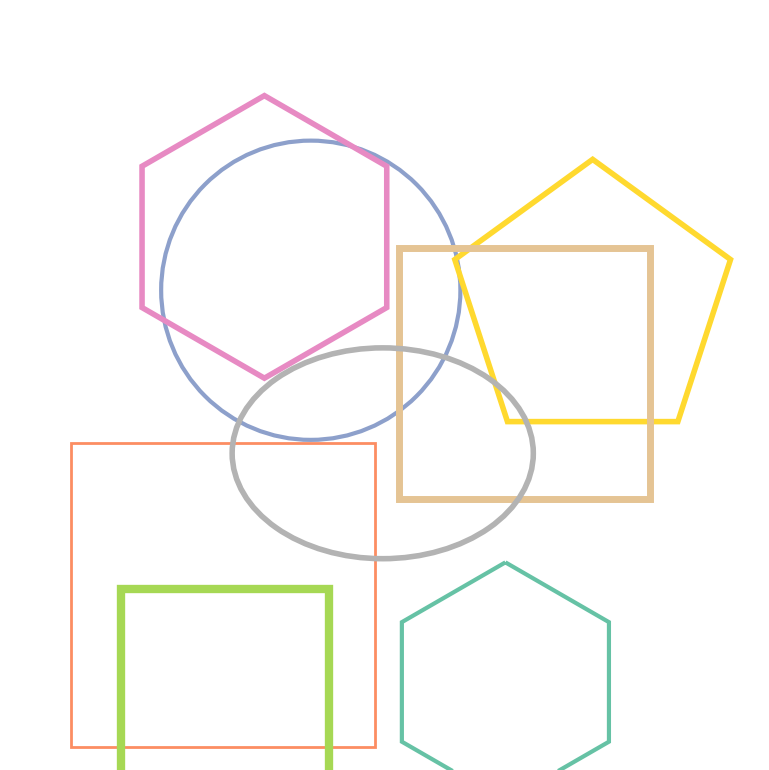[{"shape": "hexagon", "thickness": 1.5, "radius": 0.78, "center": [0.656, 0.114]}, {"shape": "square", "thickness": 1, "radius": 0.99, "center": [0.29, 0.227]}, {"shape": "circle", "thickness": 1.5, "radius": 0.97, "center": [0.404, 0.623]}, {"shape": "hexagon", "thickness": 2, "radius": 0.92, "center": [0.343, 0.692]}, {"shape": "square", "thickness": 3, "radius": 0.67, "center": [0.292, 0.1]}, {"shape": "pentagon", "thickness": 2, "radius": 0.94, "center": [0.77, 0.605]}, {"shape": "square", "thickness": 2.5, "radius": 0.82, "center": [0.681, 0.515]}, {"shape": "oval", "thickness": 2, "radius": 0.98, "center": [0.497, 0.411]}]